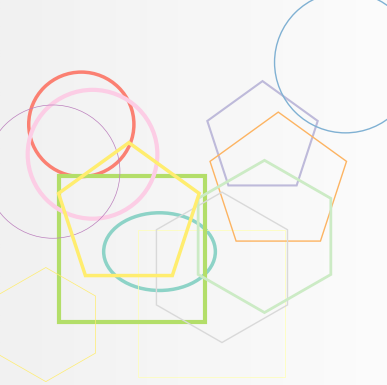[{"shape": "oval", "thickness": 2.5, "radius": 0.72, "center": [0.412, 0.346]}, {"shape": "square", "thickness": 0.5, "radius": 0.95, "center": [0.546, 0.211]}, {"shape": "pentagon", "thickness": 1.5, "radius": 0.75, "center": [0.677, 0.64]}, {"shape": "circle", "thickness": 2.5, "radius": 0.68, "center": [0.21, 0.677]}, {"shape": "circle", "thickness": 1, "radius": 0.92, "center": [0.892, 0.838]}, {"shape": "pentagon", "thickness": 1, "radius": 0.93, "center": [0.718, 0.524]}, {"shape": "square", "thickness": 3, "radius": 0.95, "center": [0.341, 0.352]}, {"shape": "circle", "thickness": 3, "radius": 0.84, "center": [0.239, 0.599]}, {"shape": "hexagon", "thickness": 1, "radius": 0.98, "center": [0.573, 0.306]}, {"shape": "circle", "thickness": 0.5, "radius": 0.87, "center": [0.136, 0.554]}, {"shape": "hexagon", "thickness": 2, "radius": 0.99, "center": [0.683, 0.386]}, {"shape": "hexagon", "thickness": 0.5, "radius": 0.74, "center": [0.118, 0.157]}, {"shape": "pentagon", "thickness": 2.5, "radius": 0.95, "center": [0.333, 0.439]}]